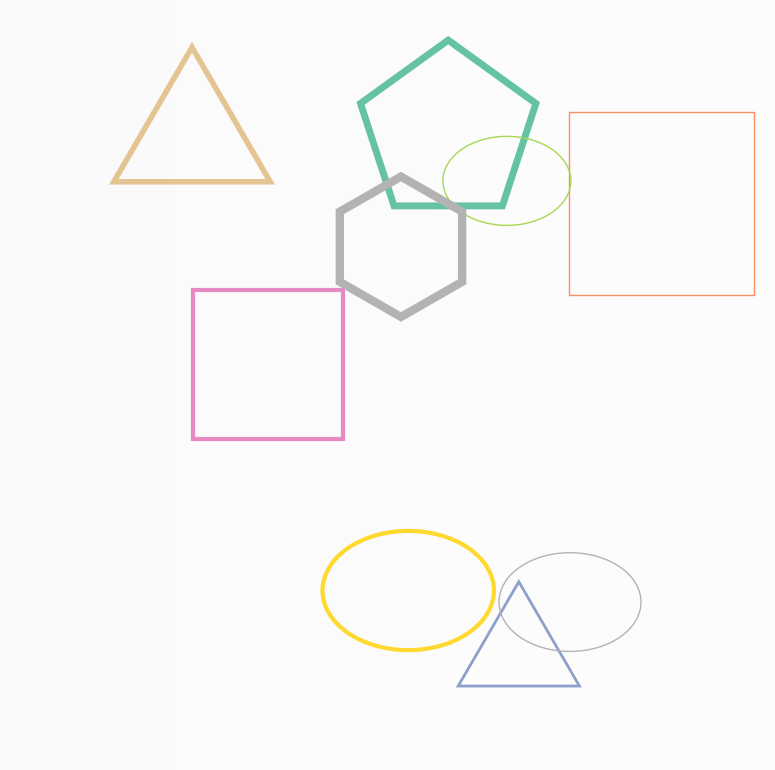[{"shape": "pentagon", "thickness": 2.5, "radius": 0.59, "center": [0.578, 0.829]}, {"shape": "square", "thickness": 0.5, "radius": 0.6, "center": [0.854, 0.736]}, {"shape": "triangle", "thickness": 1, "radius": 0.45, "center": [0.669, 0.154]}, {"shape": "square", "thickness": 1.5, "radius": 0.49, "center": [0.346, 0.527]}, {"shape": "oval", "thickness": 0.5, "radius": 0.41, "center": [0.654, 0.765]}, {"shape": "oval", "thickness": 1.5, "radius": 0.55, "center": [0.527, 0.233]}, {"shape": "triangle", "thickness": 2, "radius": 0.58, "center": [0.248, 0.822]}, {"shape": "oval", "thickness": 0.5, "radius": 0.46, "center": [0.735, 0.218]}, {"shape": "hexagon", "thickness": 3, "radius": 0.46, "center": [0.517, 0.68]}]